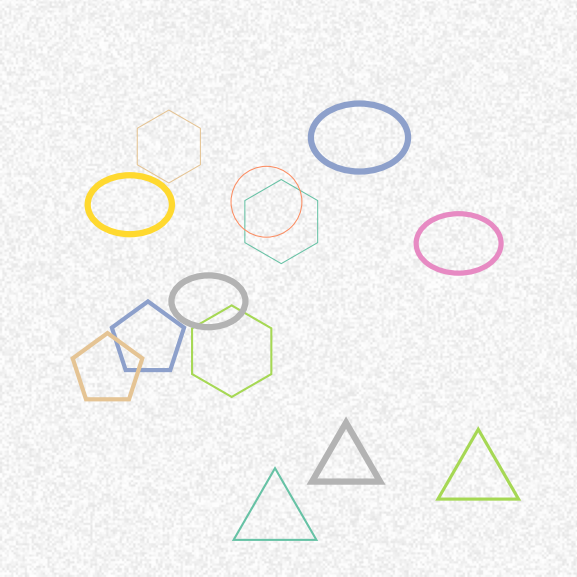[{"shape": "triangle", "thickness": 1, "radius": 0.41, "center": [0.476, 0.106]}, {"shape": "hexagon", "thickness": 0.5, "radius": 0.36, "center": [0.487, 0.615]}, {"shape": "circle", "thickness": 0.5, "radius": 0.31, "center": [0.461, 0.65]}, {"shape": "oval", "thickness": 3, "radius": 0.42, "center": [0.622, 0.761]}, {"shape": "pentagon", "thickness": 2, "radius": 0.33, "center": [0.256, 0.411]}, {"shape": "oval", "thickness": 2.5, "radius": 0.37, "center": [0.794, 0.578]}, {"shape": "triangle", "thickness": 1.5, "radius": 0.4, "center": [0.828, 0.175]}, {"shape": "hexagon", "thickness": 1, "radius": 0.4, "center": [0.401, 0.391]}, {"shape": "oval", "thickness": 3, "radius": 0.36, "center": [0.225, 0.645]}, {"shape": "pentagon", "thickness": 2, "radius": 0.32, "center": [0.186, 0.359]}, {"shape": "hexagon", "thickness": 0.5, "radius": 0.32, "center": [0.292, 0.745]}, {"shape": "oval", "thickness": 3, "radius": 0.32, "center": [0.361, 0.477]}, {"shape": "triangle", "thickness": 3, "radius": 0.34, "center": [0.599, 0.199]}]